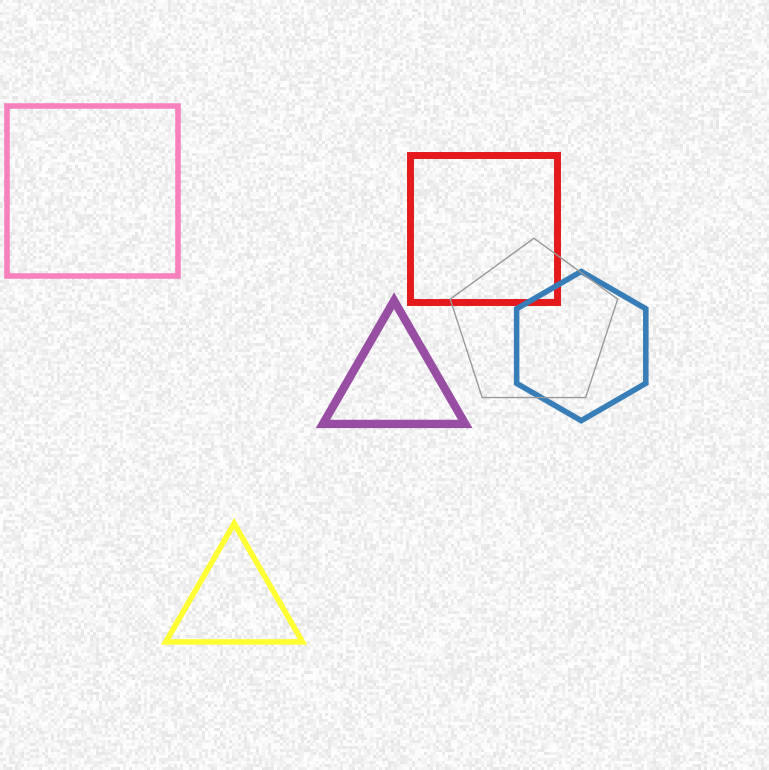[{"shape": "square", "thickness": 2.5, "radius": 0.48, "center": [0.628, 0.704]}, {"shape": "hexagon", "thickness": 2, "radius": 0.48, "center": [0.755, 0.551]}, {"shape": "triangle", "thickness": 3, "radius": 0.53, "center": [0.512, 0.503]}, {"shape": "triangle", "thickness": 2, "radius": 0.51, "center": [0.304, 0.218]}, {"shape": "square", "thickness": 2, "radius": 0.55, "center": [0.12, 0.752]}, {"shape": "pentagon", "thickness": 0.5, "radius": 0.57, "center": [0.693, 0.576]}]